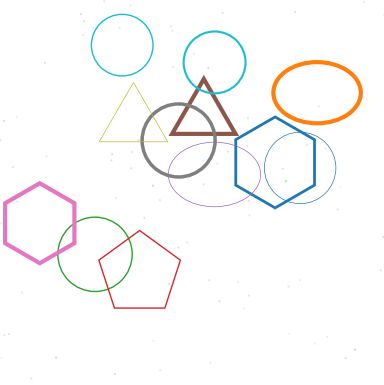[{"shape": "circle", "thickness": 0.5, "radius": 0.46, "center": [0.78, 0.564]}, {"shape": "hexagon", "thickness": 2, "radius": 0.59, "center": [0.715, 0.578]}, {"shape": "oval", "thickness": 3, "radius": 0.57, "center": [0.824, 0.759]}, {"shape": "circle", "thickness": 1, "radius": 0.48, "center": [0.247, 0.339]}, {"shape": "pentagon", "thickness": 1, "radius": 0.56, "center": [0.363, 0.29]}, {"shape": "oval", "thickness": 0.5, "radius": 0.6, "center": [0.557, 0.547]}, {"shape": "triangle", "thickness": 3, "radius": 0.48, "center": [0.529, 0.7]}, {"shape": "hexagon", "thickness": 3, "radius": 0.52, "center": [0.103, 0.42]}, {"shape": "circle", "thickness": 2.5, "radius": 0.47, "center": [0.464, 0.635]}, {"shape": "triangle", "thickness": 0.5, "radius": 0.51, "center": [0.347, 0.683]}, {"shape": "circle", "thickness": 1.5, "radius": 0.4, "center": [0.557, 0.838]}, {"shape": "circle", "thickness": 1, "radius": 0.4, "center": [0.317, 0.883]}]